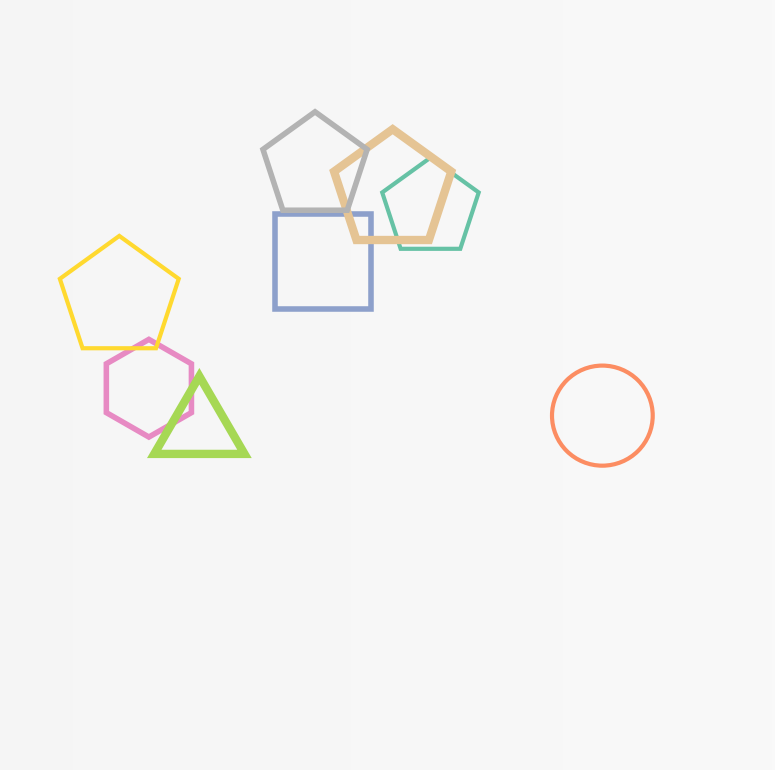[{"shape": "pentagon", "thickness": 1.5, "radius": 0.33, "center": [0.555, 0.73]}, {"shape": "circle", "thickness": 1.5, "radius": 0.32, "center": [0.777, 0.46]}, {"shape": "square", "thickness": 2, "radius": 0.31, "center": [0.417, 0.66]}, {"shape": "hexagon", "thickness": 2, "radius": 0.32, "center": [0.192, 0.496]}, {"shape": "triangle", "thickness": 3, "radius": 0.34, "center": [0.257, 0.444]}, {"shape": "pentagon", "thickness": 1.5, "radius": 0.4, "center": [0.154, 0.613]}, {"shape": "pentagon", "thickness": 3, "radius": 0.4, "center": [0.507, 0.753]}, {"shape": "pentagon", "thickness": 2, "radius": 0.35, "center": [0.407, 0.784]}]